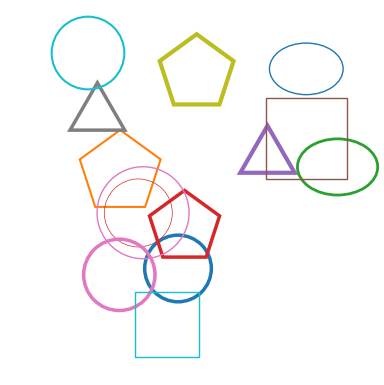[{"shape": "oval", "thickness": 1, "radius": 0.48, "center": [0.796, 0.821]}, {"shape": "circle", "thickness": 2.5, "radius": 0.43, "center": [0.462, 0.303]}, {"shape": "pentagon", "thickness": 1.5, "radius": 0.55, "center": [0.312, 0.552]}, {"shape": "oval", "thickness": 2, "radius": 0.52, "center": [0.877, 0.566]}, {"shape": "circle", "thickness": 0.5, "radius": 0.44, "center": [0.359, 0.447]}, {"shape": "pentagon", "thickness": 2.5, "radius": 0.48, "center": [0.479, 0.41]}, {"shape": "triangle", "thickness": 3, "radius": 0.41, "center": [0.695, 0.592]}, {"shape": "square", "thickness": 1, "radius": 0.53, "center": [0.796, 0.64]}, {"shape": "circle", "thickness": 2.5, "radius": 0.46, "center": [0.31, 0.286]}, {"shape": "circle", "thickness": 1, "radius": 0.6, "center": [0.372, 0.447]}, {"shape": "triangle", "thickness": 2.5, "radius": 0.41, "center": [0.253, 0.703]}, {"shape": "pentagon", "thickness": 3, "radius": 0.5, "center": [0.511, 0.81]}, {"shape": "circle", "thickness": 1.5, "radius": 0.47, "center": [0.229, 0.862]}, {"shape": "square", "thickness": 1, "radius": 0.42, "center": [0.434, 0.157]}]